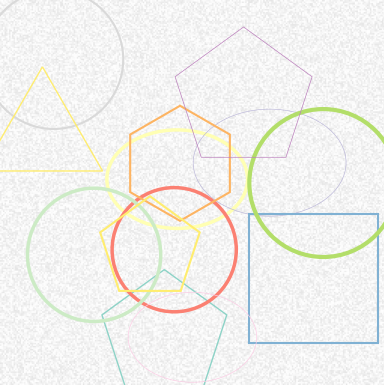[{"shape": "pentagon", "thickness": 1, "radius": 0.85, "center": [0.427, 0.129]}, {"shape": "oval", "thickness": 2.5, "radius": 0.91, "center": [0.46, 0.535]}, {"shape": "oval", "thickness": 0.5, "radius": 0.99, "center": [0.7, 0.577]}, {"shape": "circle", "thickness": 2.5, "radius": 0.81, "center": [0.452, 0.351]}, {"shape": "square", "thickness": 1.5, "radius": 0.84, "center": [0.813, 0.276]}, {"shape": "hexagon", "thickness": 1.5, "radius": 0.75, "center": [0.468, 0.576]}, {"shape": "circle", "thickness": 3, "radius": 0.96, "center": [0.84, 0.525]}, {"shape": "oval", "thickness": 0.5, "radius": 0.84, "center": [0.5, 0.124]}, {"shape": "circle", "thickness": 1.5, "radius": 0.9, "center": [0.139, 0.846]}, {"shape": "pentagon", "thickness": 0.5, "radius": 0.94, "center": [0.633, 0.743]}, {"shape": "circle", "thickness": 2.5, "radius": 0.87, "center": [0.244, 0.338]}, {"shape": "pentagon", "thickness": 1.5, "radius": 0.68, "center": [0.39, 0.354]}, {"shape": "triangle", "thickness": 1, "radius": 0.9, "center": [0.11, 0.646]}]